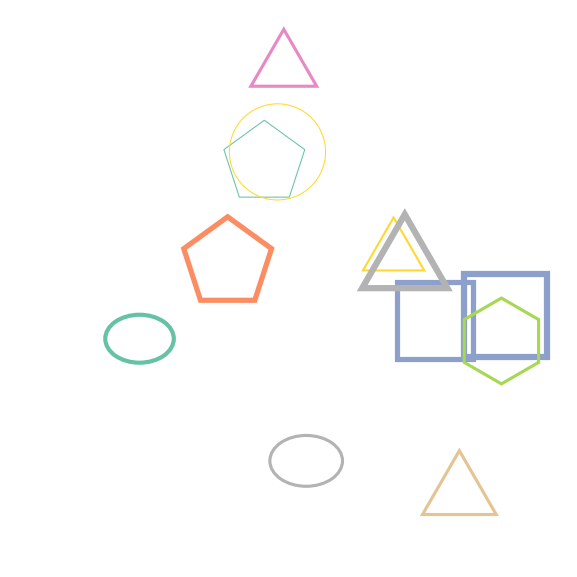[{"shape": "pentagon", "thickness": 0.5, "radius": 0.37, "center": [0.458, 0.717]}, {"shape": "oval", "thickness": 2, "radius": 0.3, "center": [0.242, 0.413]}, {"shape": "pentagon", "thickness": 2.5, "radius": 0.4, "center": [0.394, 0.544]}, {"shape": "square", "thickness": 3, "radius": 0.36, "center": [0.875, 0.453]}, {"shape": "square", "thickness": 2.5, "radius": 0.33, "center": [0.754, 0.445]}, {"shape": "triangle", "thickness": 1.5, "radius": 0.33, "center": [0.491, 0.883]}, {"shape": "hexagon", "thickness": 1.5, "radius": 0.37, "center": [0.868, 0.409]}, {"shape": "triangle", "thickness": 1, "radius": 0.31, "center": [0.682, 0.561]}, {"shape": "circle", "thickness": 0.5, "radius": 0.42, "center": [0.48, 0.736]}, {"shape": "triangle", "thickness": 1.5, "radius": 0.37, "center": [0.795, 0.145]}, {"shape": "oval", "thickness": 1.5, "radius": 0.31, "center": [0.53, 0.201]}, {"shape": "triangle", "thickness": 3, "radius": 0.43, "center": [0.701, 0.543]}]